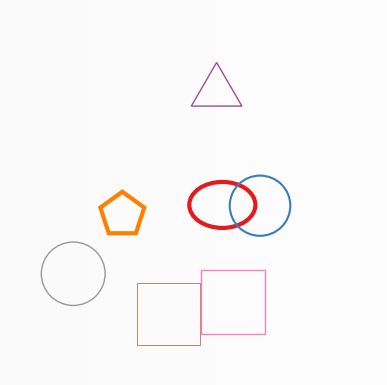[{"shape": "oval", "thickness": 3, "radius": 0.43, "center": [0.574, 0.468]}, {"shape": "circle", "thickness": 1.5, "radius": 0.39, "center": [0.671, 0.466]}, {"shape": "triangle", "thickness": 1, "radius": 0.38, "center": [0.559, 0.762]}, {"shape": "pentagon", "thickness": 3, "radius": 0.3, "center": [0.316, 0.442]}, {"shape": "square", "thickness": 0.5, "radius": 0.41, "center": [0.435, 0.184]}, {"shape": "square", "thickness": 1, "radius": 0.41, "center": [0.6, 0.215]}, {"shape": "circle", "thickness": 1, "radius": 0.41, "center": [0.189, 0.289]}]